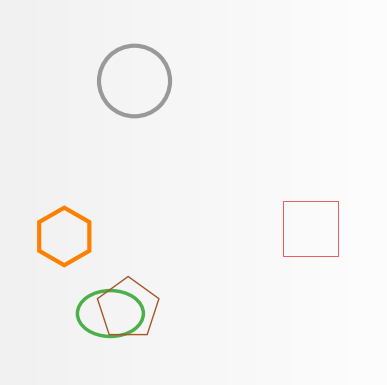[{"shape": "square", "thickness": 0.5, "radius": 0.36, "center": [0.802, 0.406]}, {"shape": "oval", "thickness": 2.5, "radius": 0.43, "center": [0.285, 0.186]}, {"shape": "hexagon", "thickness": 3, "radius": 0.37, "center": [0.166, 0.386]}, {"shape": "pentagon", "thickness": 1, "radius": 0.42, "center": [0.331, 0.198]}, {"shape": "circle", "thickness": 3, "radius": 0.46, "center": [0.347, 0.79]}]